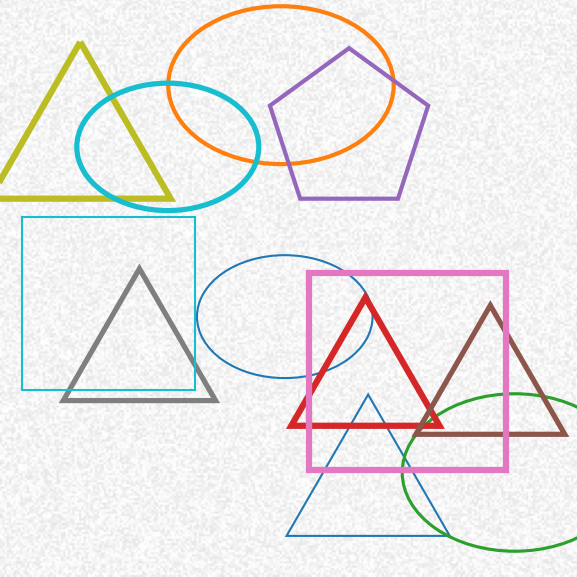[{"shape": "triangle", "thickness": 1, "radius": 0.82, "center": [0.637, 0.153]}, {"shape": "oval", "thickness": 1, "radius": 0.76, "center": [0.493, 0.451]}, {"shape": "oval", "thickness": 2, "radius": 0.98, "center": [0.487, 0.852]}, {"shape": "oval", "thickness": 1.5, "radius": 0.97, "center": [0.891, 0.181]}, {"shape": "triangle", "thickness": 3, "radius": 0.74, "center": [0.633, 0.336]}, {"shape": "pentagon", "thickness": 2, "radius": 0.72, "center": [0.604, 0.772]}, {"shape": "triangle", "thickness": 2.5, "radius": 0.74, "center": [0.849, 0.322]}, {"shape": "square", "thickness": 3, "radius": 0.85, "center": [0.706, 0.356]}, {"shape": "triangle", "thickness": 2.5, "radius": 0.76, "center": [0.241, 0.382]}, {"shape": "triangle", "thickness": 3, "radius": 0.9, "center": [0.139, 0.746]}, {"shape": "oval", "thickness": 2.5, "radius": 0.79, "center": [0.291, 0.745]}, {"shape": "square", "thickness": 1, "radius": 0.75, "center": [0.187, 0.474]}]